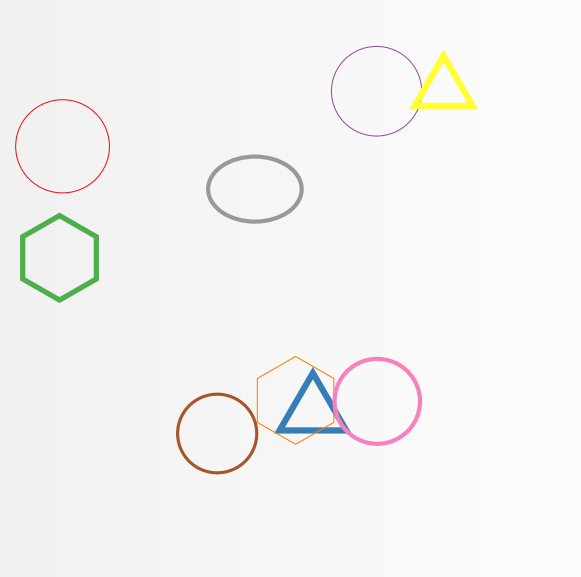[{"shape": "circle", "thickness": 0.5, "radius": 0.4, "center": [0.108, 0.746]}, {"shape": "triangle", "thickness": 3, "radius": 0.33, "center": [0.538, 0.287]}, {"shape": "hexagon", "thickness": 2.5, "radius": 0.37, "center": [0.102, 0.553]}, {"shape": "circle", "thickness": 0.5, "radius": 0.39, "center": [0.648, 0.841]}, {"shape": "hexagon", "thickness": 0.5, "radius": 0.38, "center": [0.509, 0.306]}, {"shape": "triangle", "thickness": 3, "radius": 0.29, "center": [0.763, 0.845]}, {"shape": "circle", "thickness": 1.5, "radius": 0.34, "center": [0.374, 0.248]}, {"shape": "circle", "thickness": 2, "radius": 0.37, "center": [0.649, 0.304]}, {"shape": "oval", "thickness": 2, "radius": 0.4, "center": [0.439, 0.672]}]